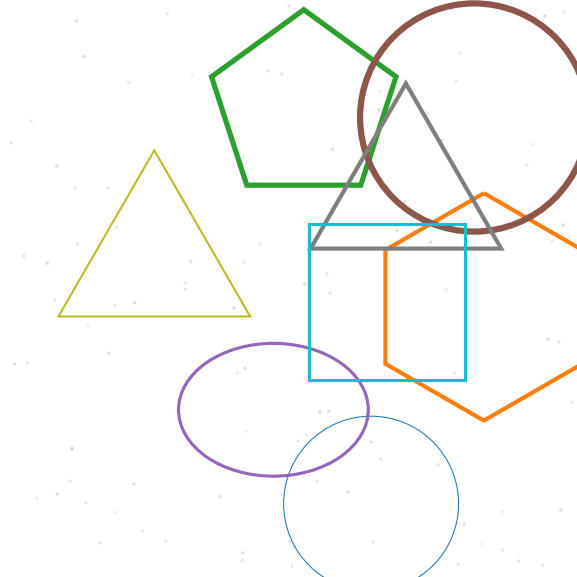[{"shape": "circle", "thickness": 0.5, "radius": 0.76, "center": [0.643, 0.127]}, {"shape": "hexagon", "thickness": 2, "radius": 0.98, "center": [0.838, 0.468]}, {"shape": "pentagon", "thickness": 2.5, "radius": 0.84, "center": [0.526, 0.814]}, {"shape": "oval", "thickness": 1.5, "radius": 0.82, "center": [0.473, 0.29]}, {"shape": "circle", "thickness": 3, "radius": 0.99, "center": [0.821, 0.796]}, {"shape": "triangle", "thickness": 2, "radius": 0.95, "center": [0.703, 0.664]}, {"shape": "triangle", "thickness": 1, "radius": 0.96, "center": [0.267, 0.547]}, {"shape": "square", "thickness": 1.5, "radius": 0.68, "center": [0.67, 0.476]}]